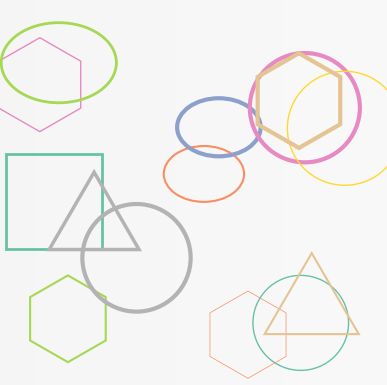[{"shape": "square", "thickness": 2, "radius": 0.62, "center": [0.139, 0.478]}, {"shape": "circle", "thickness": 1, "radius": 0.62, "center": [0.776, 0.161]}, {"shape": "hexagon", "thickness": 0.5, "radius": 0.57, "center": [0.64, 0.131]}, {"shape": "oval", "thickness": 1.5, "radius": 0.52, "center": [0.526, 0.548]}, {"shape": "oval", "thickness": 3, "radius": 0.54, "center": [0.565, 0.669]}, {"shape": "circle", "thickness": 3, "radius": 0.71, "center": [0.787, 0.72]}, {"shape": "hexagon", "thickness": 1, "radius": 0.61, "center": [0.103, 0.78]}, {"shape": "hexagon", "thickness": 1.5, "radius": 0.56, "center": [0.175, 0.172]}, {"shape": "oval", "thickness": 2, "radius": 0.74, "center": [0.152, 0.837]}, {"shape": "circle", "thickness": 1, "radius": 0.74, "center": [0.89, 0.667]}, {"shape": "triangle", "thickness": 1.5, "radius": 0.7, "center": [0.804, 0.202]}, {"shape": "hexagon", "thickness": 3, "radius": 0.62, "center": [0.771, 0.739]}, {"shape": "circle", "thickness": 3, "radius": 0.7, "center": [0.352, 0.33]}, {"shape": "triangle", "thickness": 2.5, "radius": 0.67, "center": [0.243, 0.419]}]